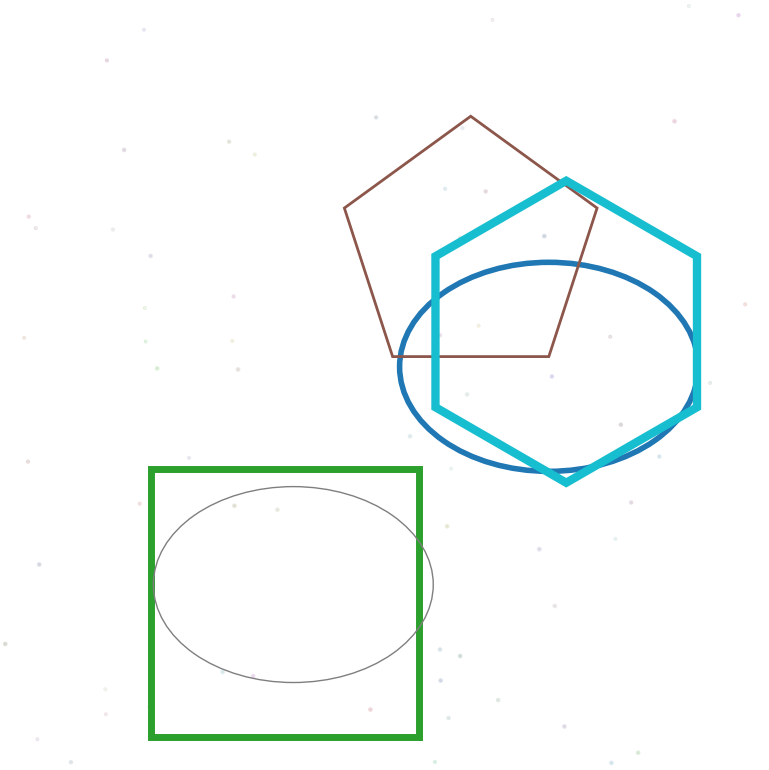[{"shape": "oval", "thickness": 2, "radius": 0.97, "center": [0.713, 0.524]}, {"shape": "square", "thickness": 2.5, "radius": 0.87, "center": [0.37, 0.217]}, {"shape": "pentagon", "thickness": 1, "radius": 0.86, "center": [0.611, 0.676]}, {"shape": "oval", "thickness": 0.5, "radius": 0.91, "center": [0.381, 0.241]}, {"shape": "hexagon", "thickness": 3, "radius": 0.98, "center": [0.735, 0.569]}]